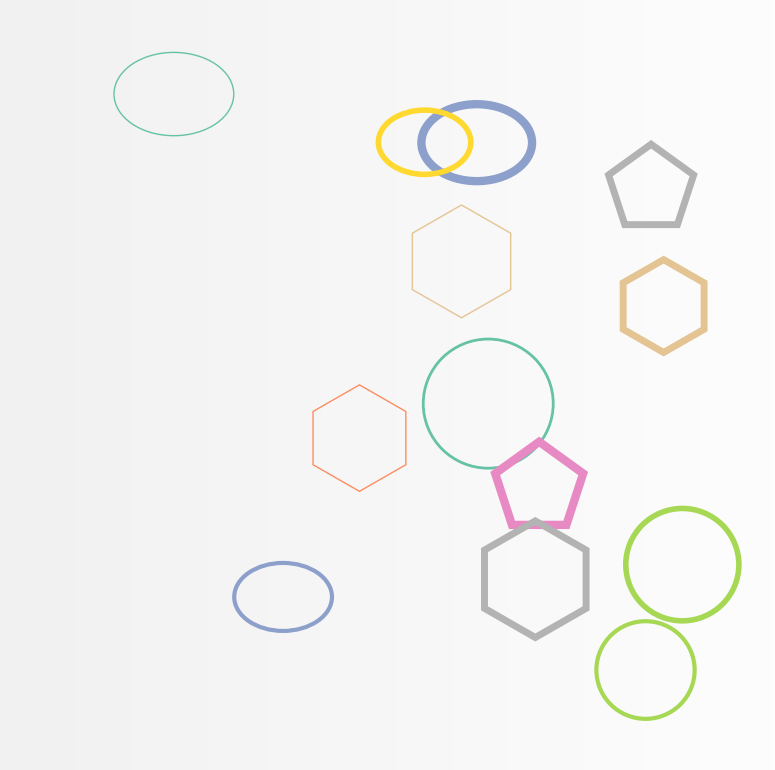[{"shape": "circle", "thickness": 1, "radius": 0.42, "center": [0.63, 0.476]}, {"shape": "oval", "thickness": 0.5, "radius": 0.39, "center": [0.224, 0.878]}, {"shape": "hexagon", "thickness": 0.5, "radius": 0.35, "center": [0.464, 0.431]}, {"shape": "oval", "thickness": 3, "radius": 0.36, "center": [0.615, 0.815]}, {"shape": "oval", "thickness": 1.5, "radius": 0.32, "center": [0.365, 0.225]}, {"shape": "pentagon", "thickness": 3, "radius": 0.3, "center": [0.696, 0.367]}, {"shape": "circle", "thickness": 2, "radius": 0.36, "center": [0.88, 0.267]}, {"shape": "circle", "thickness": 1.5, "radius": 0.32, "center": [0.833, 0.13]}, {"shape": "oval", "thickness": 2, "radius": 0.3, "center": [0.548, 0.815]}, {"shape": "hexagon", "thickness": 0.5, "radius": 0.37, "center": [0.595, 0.661]}, {"shape": "hexagon", "thickness": 2.5, "radius": 0.3, "center": [0.856, 0.603]}, {"shape": "hexagon", "thickness": 2.5, "radius": 0.38, "center": [0.691, 0.248]}, {"shape": "pentagon", "thickness": 2.5, "radius": 0.29, "center": [0.84, 0.755]}]